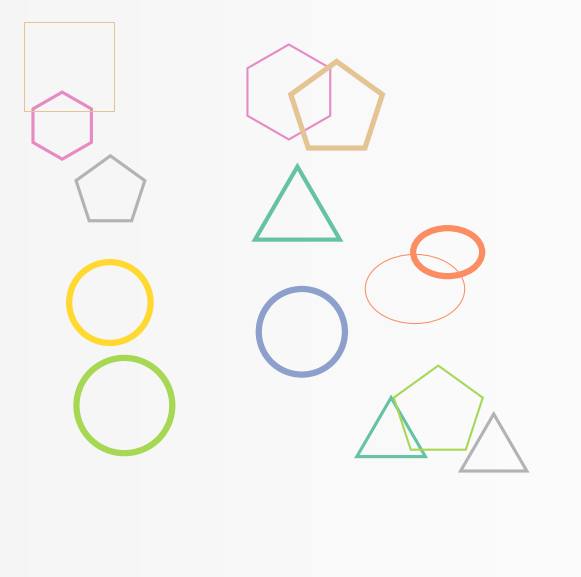[{"shape": "triangle", "thickness": 2, "radius": 0.42, "center": [0.512, 0.626]}, {"shape": "triangle", "thickness": 1.5, "radius": 0.34, "center": [0.673, 0.243]}, {"shape": "oval", "thickness": 3, "radius": 0.3, "center": [0.77, 0.563]}, {"shape": "oval", "thickness": 0.5, "radius": 0.43, "center": [0.714, 0.499]}, {"shape": "circle", "thickness": 3, "radius": 0.37, "center": [0.519, 0.425]}, {"shape": "hexagon", "thickness": 1.5, "radius": 0.29, "center": [0.107, 0.782]}, {"shape": "hexagon", "thickness": 1, "radius": 0.41, "center": [0.497, 0.84]}, {"shape": "circle", "thickness": 3, "radius": 0.41, "center": [0.214, 0.297]}, {"shape": "pentagon", "thickness": 1, "radius": 0.4, "center": [0.754, 0.286]}, {"shape": "circle", "thickness": 3, "radius": 0.35, "center": [0.189, 0.475]}, {"shape": "square", "thickness": 0.5, "radius": 0.39, "center": [0.119, 0.884]}, {"shape": "pentagon", "thickness": 2.5, "radius": 0.41, "center": [0.579, 0.81]}, {"shape": "triangle", "thickness": 1.5, "radius": 0.33, "center": [0.849, 0.216]}, {"shape": "pentagon", "thickness": 1.5, "radius": 0.31, "center": [0.19, 0.667]}]